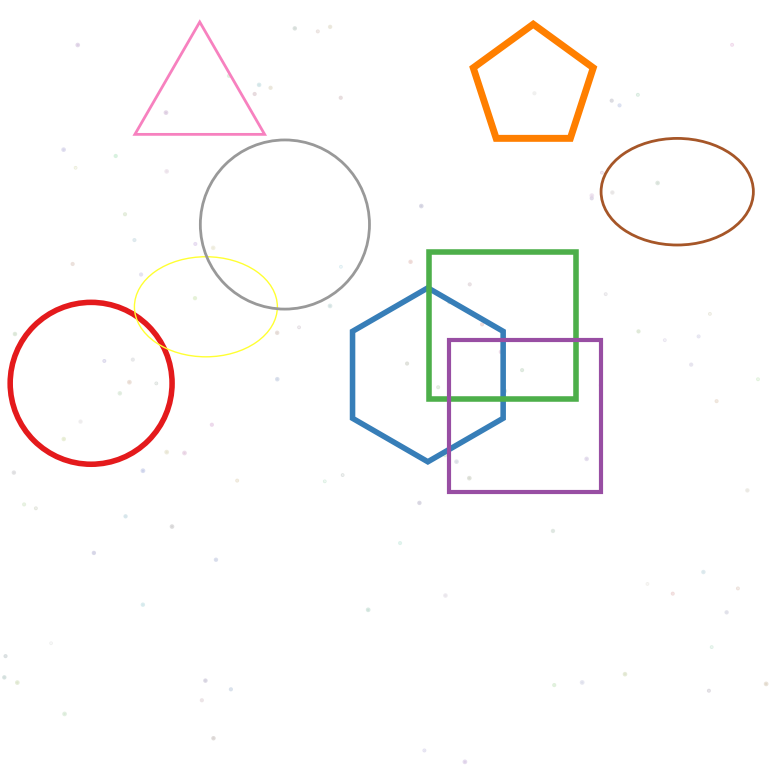[{"shape": "circle", "thickness": 2, "radius": 0.53, "center": [0.118, 0.502]}, {"shape": "hexagon", "thickness": 2, "radius": 0.56, "center": [0.556, 0.513]}, {"shape": "square", "thickness": 2, "radius": 0.48, "center": [0.653, 0.578]}, {"shape": "square", "thickness": 1.5, "radius": 0.49, "center": [0.682, 0.459]}, {"shape": "pentagon", "thickness": 2.5, "radius": 0.41, "center": [0.693, 0.887]}, {"shape": "oval", "thickness": 0.5, "radius": 0.46, "center": [0.267, 0.602]}, {"shape": "oval", "thickness": 1, "radius": 0.49, "center": [0.88, 0.751]}, {"shape": "triangle", "thickness": 1, "radius": 0.49, "center": [0.259, 0.874]}, {"shape": "circle", "thickness": 1, "radius": 0.55, "center": [0.37, 0.708]}]